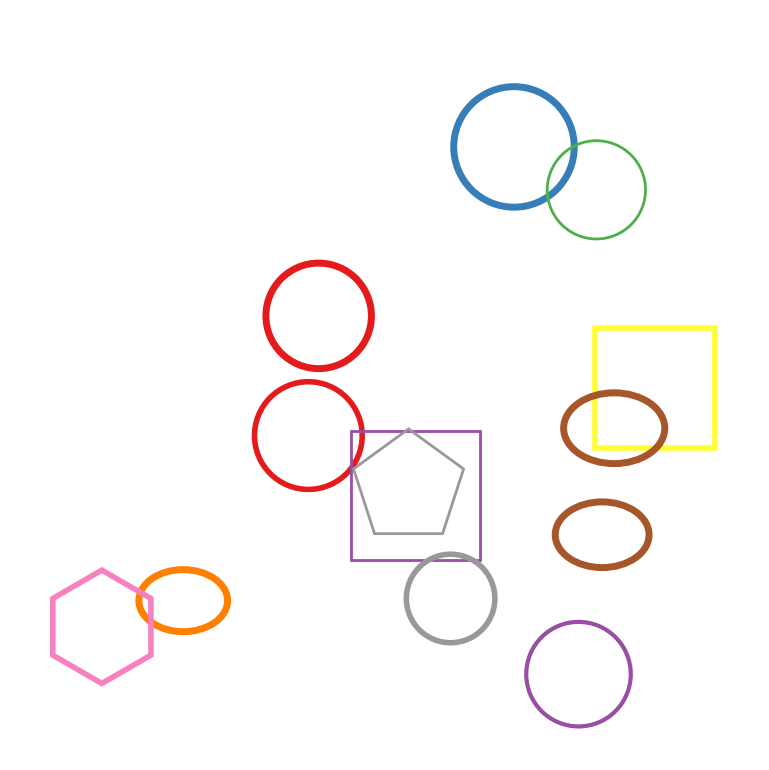[{"shape": "circle", "thickness": 2.5, "radius": 0.34, "center": [0.414, 0.59]}, {"shape": "circle", "thickness": 2, "radius": 0.35, "center": [0.4, 0.434]}, {"shape": "circle", "thickness": 2.5, "radius": 0.39, "center": [0.668, 0.809]}, {"shape": "circle", "thickness": 1, "radius": 0.32, "center": [0.775, 0.753]}, {"shape": "square", "thickness": 1, "radius": 0.42, "center": [0.539, 0.357]}, {"shape": "circle", "thickness": 1.5, "radius": 0.34, "center": [0.751, 0.124]}, {"shape": "oval", "thickness": 2.5, "radius": 0.29, "center": [0.238, 0.22]}, {"shape": "square", "thickness": 2, "radius": 0.39, "center": [0.851, 0.496]}, {"shape": "oval", "thickness": 2.5, "radius": 0.3, "center": [0.782, 0.306]}, {"shape": "oval", "thickness": 2.5, "radius": 0.33, "center": [0.798, 0.444]}, {"shape": "hexagon", "thickness": 2, "radius": 0.37, "center": [0.132, 0.186]}, {"shape": "circle", "thickness": 2, "radius": 0.29, "center": [0.585, 0.223]}, {"shape": "pentagon", "thickness": 1, "radius": 0.38, "center": [0.531, 0.368]}]